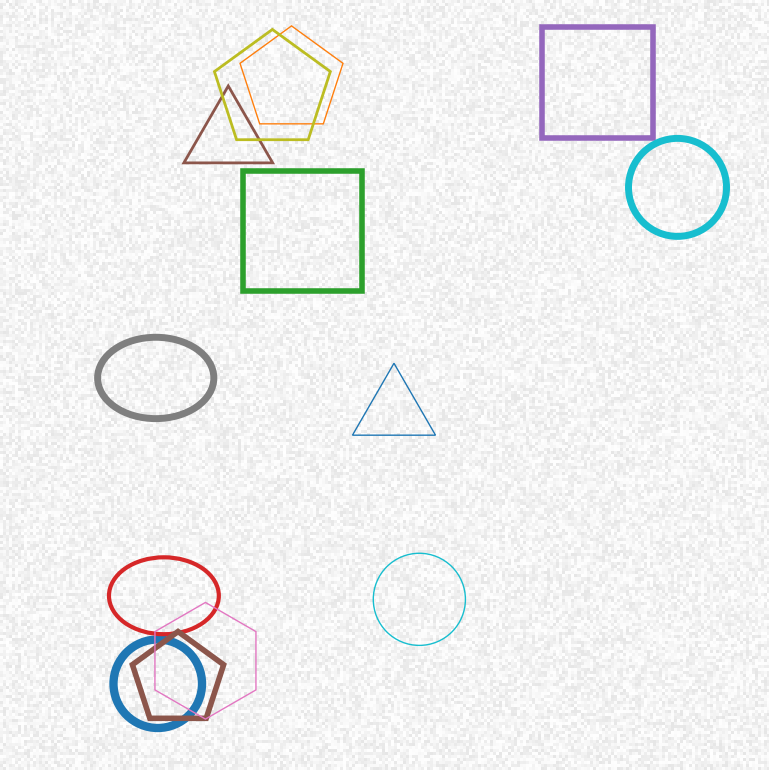[{"shape": "circle", "thickness": 3, "radius": 0.29, "center": [0.205, 0.112]}, {"shape": "triangle", "thickness": 0.5, "radius": 0.31, "center": [0.512, 0.466]}, {"shape": "pentagon", "thickness": 0.5, "radius": 0.35, "center": [0.379, 0.896]}, {"shape": "square", "thickness": 2, "radius": 0.39, "center": [0.393, 0.7]}, {"shape": "oval", "thickness": 1.5, "radius": 0.36, "center": [0.213, 0.226]}, {"shape": "square", "thickness": 2, "radius": 0.36, "center": [0.776, 0.893]}, {"shape": "pentagon", "thickness": 2, "radius": 0.31, "center": [0.231, 0.118]}, {"shape": "triangle", "thickness": 1, "radius": 0.33, "center": [0.296, 0.822]}, {"shape": "hexagon", "thickness": 0.5, "radius": 0.38, "center": [0.267, 0.142]}, {"shape": "oval", "thickness": 2.5, "radius": 0.38, "center": [0.202, 0.509]}, {"shape": "pentagon", "thickness": 1, "radius": 0.4, "center": [0.354, 0.883]}, {"shape": "circle", "thickness": 2.5, "radius": 0.32, "center": [0.88, 0.757]}, {"shape": "circle", "thickness": 0.5, "radius": 0.3, "center": [0.545, 0.222]}]